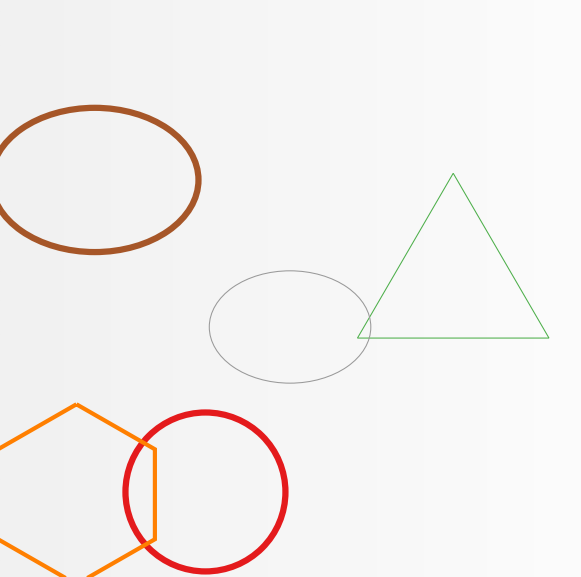[{"shape": "circle", "thickness": 3, "radius": 0.69, "center": [0.353, 0.147]}, {"shape": "triangle", "thickness": 0.5, "radius": 0.95, "center": [0.78, 0.509]}, {"shape": "hexagon", "thickness": 2, "radius": 0.78, "center": [0.132, 0.143]}, {"shape": "oval", "thickness": 3, "radius": 0.89, "center": [0.163, 0.688]}, {"shape": "oval", "thickness": 0.5, "radius": 0.69, "center": [0.499, 0.433]}]